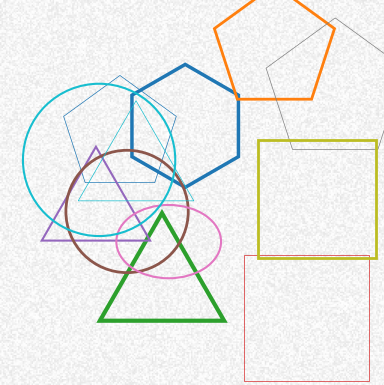[{"shape": "hexagon", "thickness": 2.5, "radius": 0.8, "center": [0.481, 0.673]}, {"shape": "pentagon", "thickness": 0.5, "radius": 0.77, "center": [0.312, 0.65]}, {"shape": "pentagon", "thickness": 2, "radius": 0.82, "center": [0.713, 0.875]}, {"shape": "triangle", "thickness": 3, "radius": 0.93, "center": [0.421, 0.26]}, {"shape": "square", "thickness": 0.5, "radius": 0.81, "center": [0.797, 0.174]}, {"shape": "triangle", "thickness": 1.5, "radius": 0.81, "center": [0.249, 0.456]}, {"shape": "circle", "thickness": 2, "radius": 0.79, "center": [0.33, 0.451]}, {"shape": "oval", "thickness": 1.5, "radius": 0.68, "center": [0.438, 0.372]}, {"shape": "pentagon", "thickness": 0.5, "radius": 0.94, "center": [0.871, 0.765]}, {"shape": "square", "thickness": 2, "radius": 0.76, "center": [0.823, 0.483]}, {"shape": "circle", "thickness": 1.5, "radius": 0.99, "center": [0.257, 0.585]}, {"shape": "triangle", "thickness": 0.5, "radius": 0.87, "center": [0.353, 0.565]}]